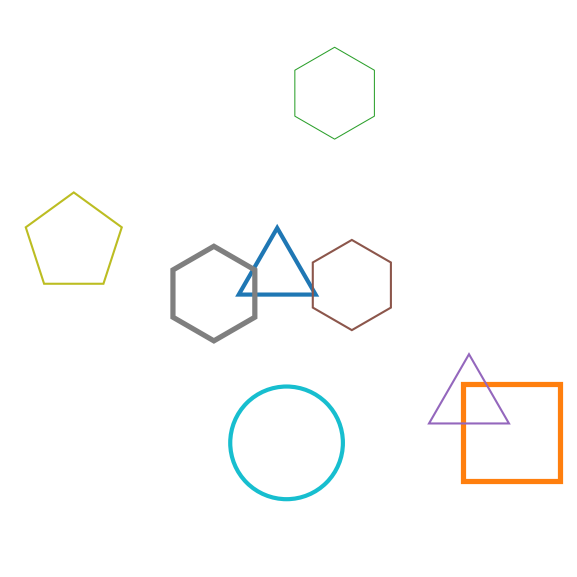[{"shape": "triangle", "thickness": 2, "radius": 0.38, "center": [0.48, 0.527]}, {"shape": "square", "thickness": 2.5, "radius": 0.42, "center": [0.886, 0.251]}, {"shape": "hexagon", "thickness": 0.5, "radius": 0.4, "center": [0.579, 0.838]}, {"shape": "triangle", "thickness": 1, "radius": 0.4, "center": [0.812, 0.306]}, {"shape": "hexagon", "thickness": 1, "radius": 0.39, "center": [0.609, 0.506]}, {"shape": "hexagon", "thickness": 2.5, "radius": 0.41, "center": [0.37, 0.491]}, {"shape": "pentagon", "thickness": 1, "radius": 0.44, "center": [0.128, 0.579]}, {"shape": "circle", "thickness": 2, "radius": 0.49, "center": [0.496, 0.232]}]